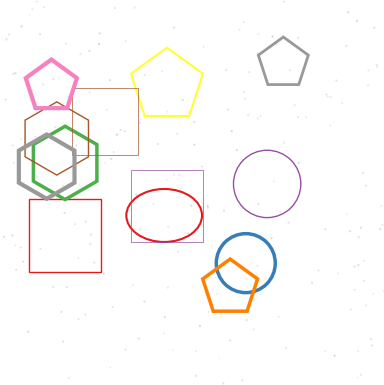[{"shape": "square", "thickness": 1, "radius": 0.47, "center": [0.168, 0.389]}, {"shape": "oval", "thickness": 1.5, "radius": 0.49, "center": [0.426, 0.44]}, {"shape": "circle", "thickness": 2.5, "radius": 0.38, "center": [0.638, 0.316]}, {"shape": "hexagon", "thickness": 2.5, "radius": 0.48, "center": [0.169, 0.577]}, {"shape": "square", "thickness": 0.5, "radius": 0.46, "center": [0.434, 0.465]}, {"shape": "circle", "thickness": 1, "radius": 0.44, "center": [0.694, 0.522]}, {"shape": "pentagon", "thickness": 2.5, "radius": 0.37, "center": [0.598, 0.252]}, {"shape": "pentagon", "thickness": 1.5, "radius": 0.49, "center": [0.434, 0.778]}, {"shape": "square", "thickness": 0.5, "radius": 0.43, "center": [0.273, 0.685]}, {"shape": "hexagon", "thickness": 1, "radius": 0.48, "center": [0.147, 0.64]}, {"shape": "pentagon", "thickness": 3, "radius": 0.35, "center": [0.133, 0.776]}, {"shape": "pentagon", "thickness": 2, "radius": 0.34, "center": [0.736, 0.836]}, {"shape": "hexagon", "thickness": 3, "radius": 0.42, "center": [0.121, 0.567]}]